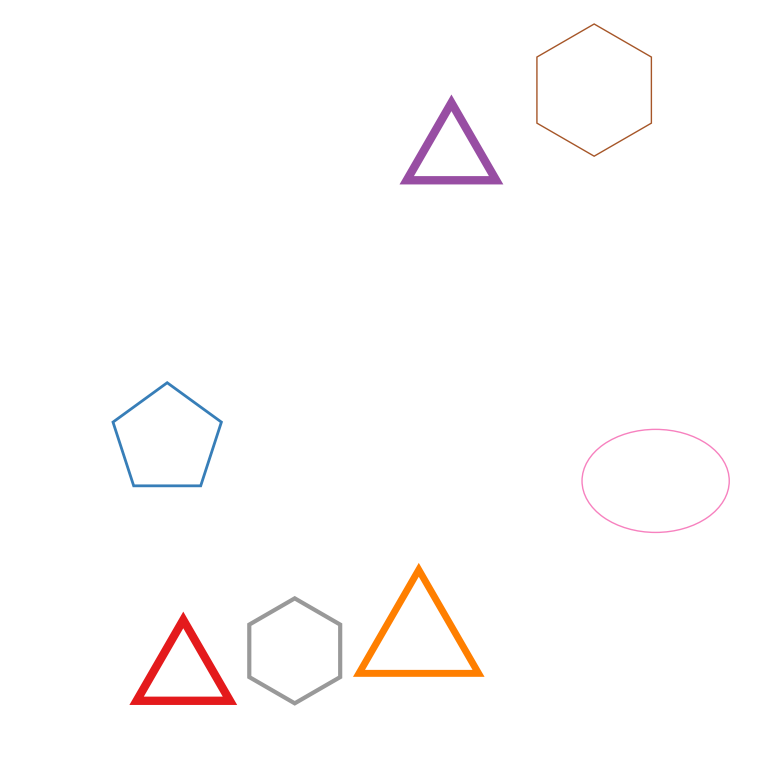[{"shape": "triangle", "thickness": 3, "radius": 0.35, "center": [0.238, 0.125]}, {"shape": "pentagon", "thickness": 1, "radius": 0.37, "center": [0.217, 0.429]}, {"shape": "triangle", "thickness": 3, "radius": 0.34, "center": [0.586, 0.799]}, {"shape": "triangle", "thickness": 2.5, "radius": 0.45, "center": [0.544, 0.17]}, {"shape": "hexagon", "thickness": 0.5, "radius": 0.43, "center": [0.772, 0.883]}, {"shape": "oval", "thickness": 0.5, "radius": 0.48, "center": [0.851, 0.375]}, {"shape": "hexagon", "thickness": 1.5, "radius": 0.34, "center": [0.383, 0.155]}]